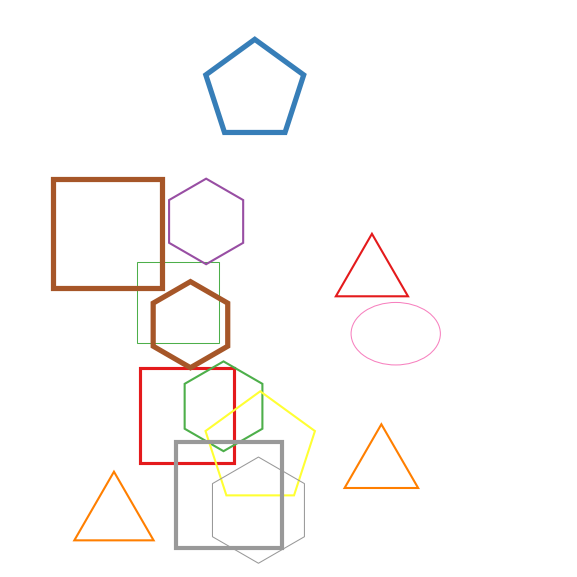[{"shape": "triangle", "thickness": 1, "radius": 0.36, "center": [0.644, 0.522]}, {"shape": "square", "thickness": 1.5, "radius": 0.41, "center": [0.324, 0.28]}, {"shape": "pentagon", "thickness": 2.5, "radius": 0.45, "center": [0.441, 0.842]}, {"shape": "hexagon", "thickness": 1, "radius": 0.39, "center": [0.387, 0.296]}, {"shape": "square", "thickness": 0.5, "radius": 0.35, "center": [0.308, 0.475]}, {"shape": "hexagon", "thickness": 1, "radius": 0.37, "center": [0.357, 0.616]}, {"shape": "triangle", "thickness": 1, "radius": 0.37, "center": [0.66, 0.191]}, {"shape": "triangle", "thickness": 1, "radius": 0.4, "center": [0.197, 0.103]}, {"shape": "pentagon", "thickness": 1, "radius": 0.5, "center": [0.451, 0.222]}, {"shape": "square", "thickness": 2.5, "radius": 0.47, "center": [0.187, 0.595]}, {"shape": "hexagon", "thickness": 2.5, "radius": 0.37, "center": [0.33, 0.437]}, {"shape": "oval", "thickness": 0.5, "radius": 0.39, "center": [0.685, 0.421]}, {"shape": "square", "thickness": 2, "radius": 0.46, "center": [0.396, 0.141]}, {"shape": "hexagon", "thickness": 0.5, "radius": 0.46, "center": [0.448, 0.116]}]